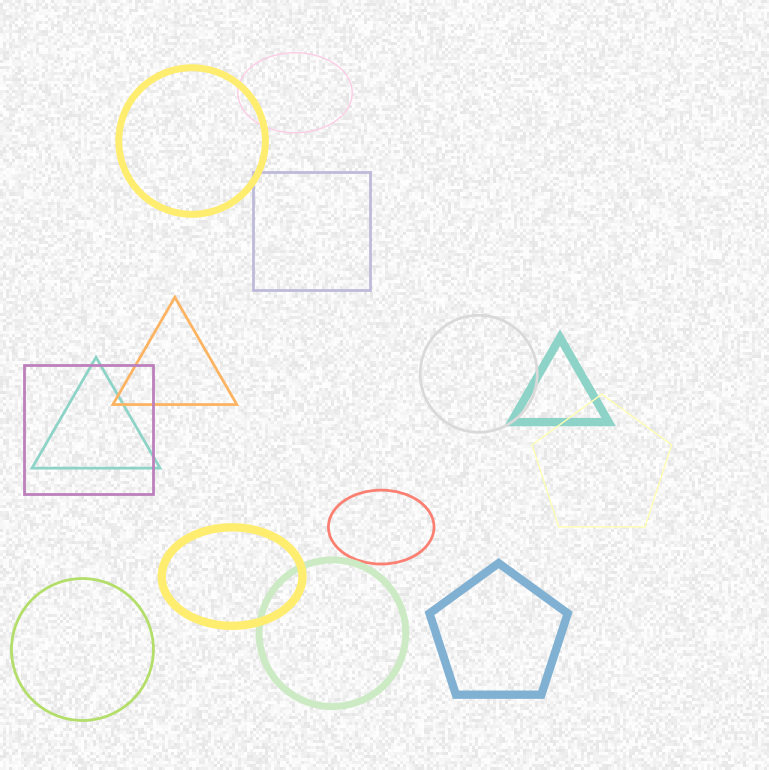[{"shape": "triangle", "thickness": 1, "radius": 0.48, "center": [0.125, 0.44]}, {"shape": "triangle", "thickness": 3, "radius": 0.37, "center": [0.727, 0.488]}, {"shape": "pentagon", "thickness": 0.5, "radius": 0.48, "center": [0.782, 0.393]}, {"shape": "square", "thickness": 1, "radius": 0.38, "center": [0.405, 0.7]}, {"shape": "oval", "thickness": 1, "radius": 0.34, "center": [0.495, 0.315]}, {"shape": "pentagon", "thickness": 3, "radius": 0.47, "center": [0.648, 0.174]}, {"shape": "triangle", "thickness": 1, "radius": 0.46, "center": [0.227, 0.521]}, {"shape": "circle", "thickness": 1, "radius": 0.46, "center": [0.107, 0.156]}, {"shape": "oval", "thickness": 0.5, "radius": 0.37, "center": [0.383, 0.88]}, {"shape": "circle", "thickness": 1, "radius": 0.38, "center": [0.622, 0.515]}, {"shape": "square", "thickness": 1, "radius": 0.42, "center": [0.115, 0.443]}, {"shape": "circle", "thickness": 2.5, "radius": 0.48, "center": [0.432, 0.178]}, {"shape": "circle", "thickness": 2.5, "radius": 0.48, "center": [0.249, 0.817]}, {"shape": "oval", "thickness": 3, "radius": 0.46, "center": [0.301, 0.251]}]